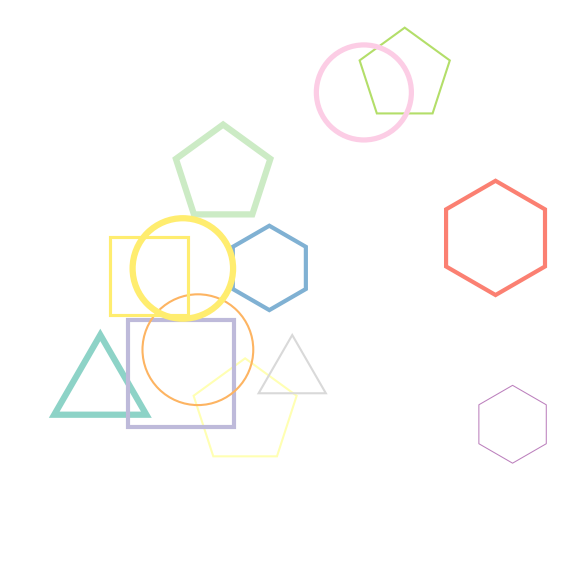[{"shape": "triangle", "thickness": 3, "radius": 0.46, "center": [0.174, 0.327]}, {"shape": "pentagon", "thickness": 1, "radius": 0.47, "center": [0.424, 0.285]}, {"shape": "square", "thickness": 2, "radius": 0.46, "center": [0.314, 0.352]}, {"shape": "hexagon", "thickness": 2, "radius": 0.49, "center": [0.858, 0.587]}, {"shape": "hexagon", "thickness": 2, "radius": 0.37, "center": [0.466, 0.535]}, {"shape": "circle", "thickness": 1, "radius": 0.48, "center": [0.343, 0.394]}, {"shape": "pentagon", "thickness": 1, "radius": 0.41, "center": [0.701, 0.869]}, {"shape": "circle", "thickness": 2.5, "radius": 0.41, "center": [0.63, 0.839]}, {"shape": "triangle", "thickness": 1, "radius": 0.34, "center": [0.506, 0.352]}, {"shape": "hexagon", "thickness": 0.5, "radius": 0.34, "center": [0.888, 0.264]}, {"shape": "pentagon", "thickness": 3, "radius": 0.43, "center": [0.386, 0.697]}, {"shape": "square", "thickness": 1.5, "radius": 0.34, "center": [0.259, 0.521]}, {"shape": "circle", "thickness": 3, "radius": 0.43, "center": [0.317, 0.534]}]